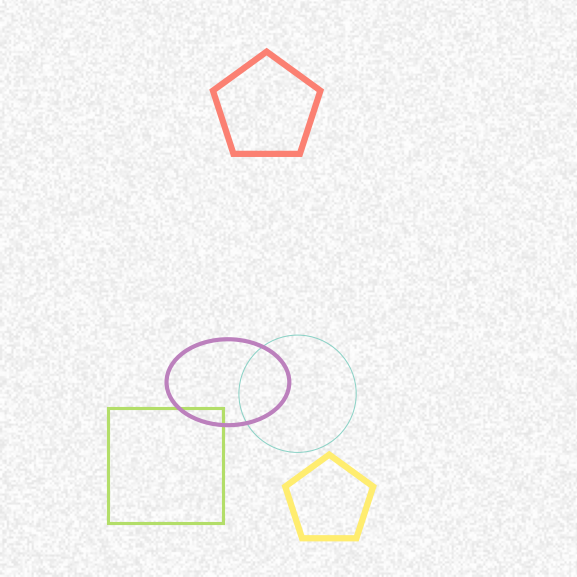[{"shape": "circle", "thickness": 0.5, "radius": 0.51, "center": [0.515, 0.317]}, {"shape": "pentagon", "thickness": 3, "radius": 0.49, "center": [0.462, 0.812]}, {"shape": "square", "thickness": 1.5, "radius": 0.5, "center": [0.286, 0.193]}, {"shape": "oval", "thickness": 2, "radius": 0.53, "center": [0.395, 0.337]}, {"shape": "pentagon", "thickness": 3, "radius": 0.4, "center": [0.57, 0.132]}]